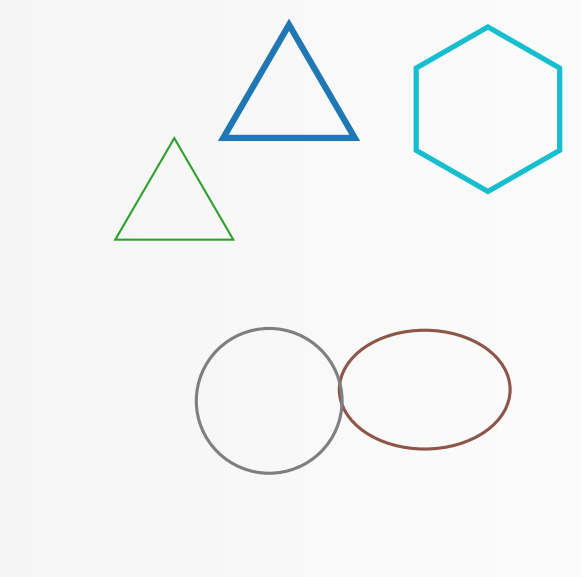[{"shape": "triangle", "thickness": 3, "radius": 0.65, "center": [0.497, 0.826]}, {"shape": "triangle", "thickness": 1, "radius": 0.59, "center": [0.3, 0.643]}, {"shape": "oval", "thickness": 1.5, "radius": 0.73, "center": [0.731, 0.324]}, {"shape": "circle", "thickness": 1.5, "radius": 0.63, "center": [0.463, 0.305]}, {"shape": "hexagon", "thickness": 2.5, "radius": 0.71, "center": [0.839, 0.81]}]